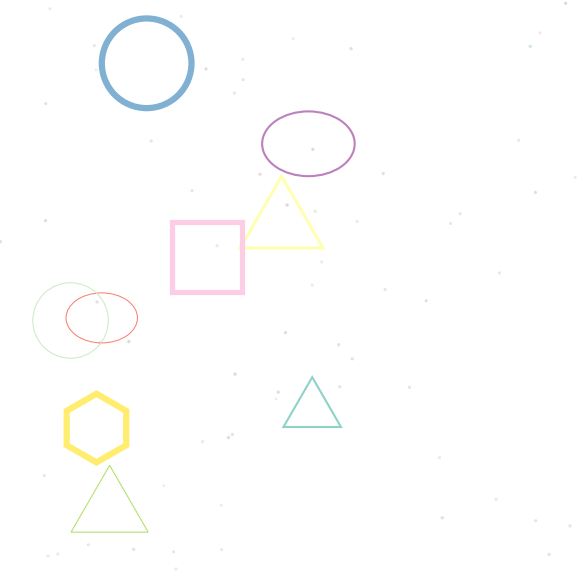[{"shape": "triangle", "thickness": 1, "radius": 0.29, "center": [0.541, 0.289]}, {"shape": "triangle", "thickness": 1.5, "radius": 0.41, "center": [0.488, 0.611]}, {"shape": "oval", "thickness": 0.5, "radius": 0.31, "center": [0.176, 0.449]}, {"shape": "circle", "thickness": 3, "radius": 0.39, "center": [0.254, 0.89]}, {"shape": "triangle", "thickness": 0.5, "radius": 0.39, "center": [0.19, 0.116]}, {"shape": "square", "thickness": 2.5, "radius": 0.3, "center": [0.358, 0.554]}, {"shape": "oval", "thickness": 1, "radius": 0.4, "center": [0.534, 0.75]}, {"shape": "circle", "thickness": 0.5, "radius": 0.33, "center": [0.122, 0.444]}, {"shape": "hexagon", "thickness": 3, "radius": 0.3, "center": [0.167, 0.258]}]